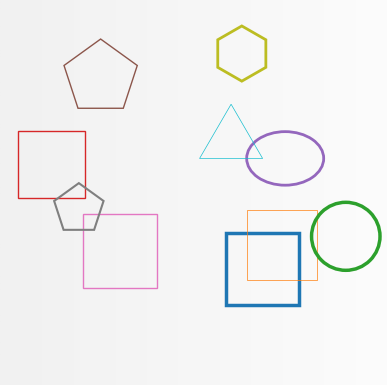[{"shape": "square", "thickness": 2.5, "radius": 0.47, "center": [0.677, 0.301]}, {"shape": "square", "thickness": 0.5, "radius": 0.45, "center": [0.728, 0.364]}, {"shape": "circle", "thickness": 2.5, "radius": 0.44, "center": [0.892, 0.386]}, {"shape": "square", "thickness": 1, "radius": 0.43, "center": [0.134, 0.573]}, {"shape": "oval", "thickness": 2, "radius": 0.5, "center": [0.736, 0.589]}, {"shape": "pentagon", "thickness": 1, "radius": 0.5, "center": [0.26, 0.799]}, {"shape": "square", "thickness": 1, "radius": 0.48, "center": [0.309, 0.348]}, {"shape": "pentagon", "thickness": 1.5, "radius": 0.34, "center": [0.203, 0.457]}, {"shape": "hexagon", "thickness": 2, "radius": 0.36, "center": [0.624, 0.861]}, {"shape": "triangle", "thickness": 0.5, "radius": 0.47, "center": [0.596, 0.635]}]